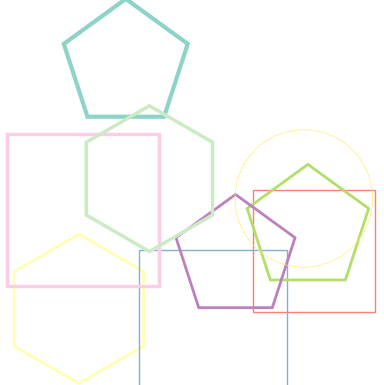[{"shape": "pentagon", "thickness": 3, "radius": 0.85, "center": [0.327, 0.834]}, {"shape": "hexagon", "thickness": 2, "radius": 0.97, "center": [0.205, 0.198]}, {"shape": "square", "thickness": 1, "radius": 0.79, "center": [0.816, 0.348]}, {"shape": "square", "thickness": 1, "radius": 0.96, "center": [0.552, 0.159]}, {"shape": "pentagon", "thickness": 2, "radius": 0.83, "center": [0.8, 0.407]}, {"shape": "square", "thickness": 2.5, "radius": 0.99, "center": [0.215, 0.454]}, {"shape": "pentagon", "thickness": 2, "radius": 0.81, "center": [0.612, 0.332]}, {"shape": "hexagon", "thickness": 2.5, "radius": 0.95, "center": [0.388, 0.536]}, {"shape": "circle", "thickness": 0.5, "radius": 0.89, "center": [0.789, 0.484]}]